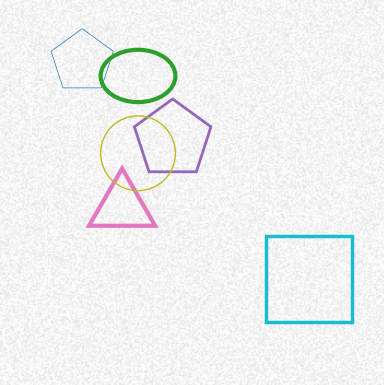[{"shape": "pentagon", "thickness": 0.5, "radius": 0.43, "center": [0.214, 0.841]}, {"shape": "oval", "thickness": 3, "radius": 0.49, "center": [0.359, 0.803]}, {"shape": "pentagon", "thickness": 2, "radius": 0.52, "center": [0.448, 0.638]}, {"shape": "triangle", "thickness": 3, "radius": 0.5, "center": [0.317, 0.463]}, {"shape": "circle", "thickness": 1, "radius": 0.49, "center": [0.358, 0.602]}, {"shape": "square", "thickness": 2.5, "radius": 0.56, "center": [0.802, 0.275]}]